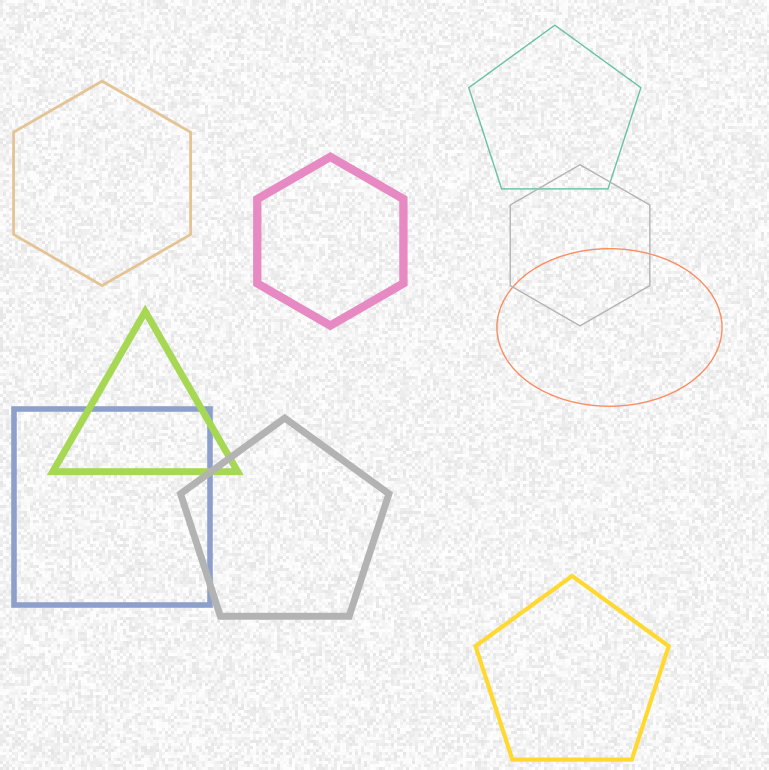[{"shape": "pentagon", "thickness": 0.5, "radius": 0.59, "center": [0.721, 0.85]}, {"shape": "oval", "thickness": 0.5, "radius": 0.73, "center": [0.792, 0.575]}, {"shape": "square", "thickness": 2, "radius": 0.64, "center": [0.145, 0.342]}, {"shape": "hexagon", "thickness": 3, "radius": 0.55, "center": [0.429, 0.687]}, {"shape": "triangle", "thickness": 2.5, "radius": 0.69, "center": [0.189, 0.457]}, {"shape": "pentagon", "thickness": 1.5, "radius": 0.66, "center": [0.743, 0.12]}, {"shape": "hexagon", "thickness": 1, "radius": 0.66, "center": [0.133, 0.762]}, {"shape": "hexagon", "thickness": 0.5, "radius": 0.52, "center": [0.753, 0.681]}, {"shape": "pentagon", "thickness": 2.5, "radius": 0.71, "center": [0.37, 0.315]}]